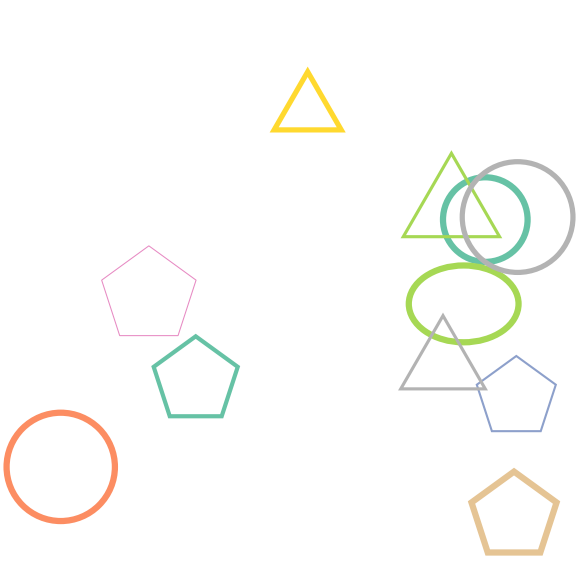[{"shape": "pentagon", "thickness": 2, "radius": 0.38, "center": [0.339, 0.34]}, {"shape": "circle", "thickness": 3, "radius": 0.37, "center": [0.84, 0.619]}, {"shape": "circle", "thickness": 3, "radius": 0.47, "center": [0.105, 0.191]}, {"shape": "pentagon", "thickness": 1, "radius": 0.36, "center": [0.894, 0.311]}, {"shape": "pentagon", "thickness": 0.5, "radius": 0.43, "center": [0.258, 0.487]}, {"shape": "triangle", "thickness": 1.5, "radius": 0.48, "center": [0.782, 0.637]}, {"shape": "oval", "thickness": 3, "radius": 0.48, "center": [0.803, 0.473]}, {"shape": "triangle", "thickness": 2.5, "radius": 0.34, "center": [0.533, 0.808]}, {"shape": "pentagon", "thickness": 3, "radius": 0.39, "center": [0.89, 0.105]}, {"shape": "triangle", "thickness": 1.5, "radius": 0.42, "center": [0.767, 0.368]}, {"shape": "circle", "thickness": 2.5, "radius": 0.48, "center": [0.896, 0.623]}]